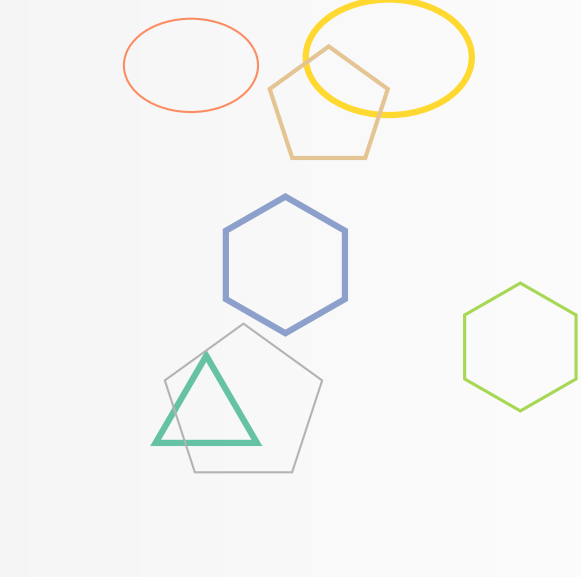[{"shape": "triangle", "thickness": 3, "radius": 0.5, "center": [0.355, 0.283]}, {"shape": "oval", "thickness": 1, "radius": 0.58, "center": [0.329, 0.886]}, {"shape": "hexagon", "thickness": 3, "radius": 0.59, "center": [0.491, 0.54]}, {"shape": "hexagon", "thickness": 1.5, "radius": 0.55, "center": [0.895, 0.398]}, {"shape": "oval", "thickness": 3, "radius": 0.71, "center": [0.669, 0.9]}, {"shape": "pentagon", "thickness": 2, "radius": 0.53, "center": [0.566, 0.812]}, {"shape": "pentagon", "thickness": 1, "radius": 0.71, "center": [0.419, 0.296]}]